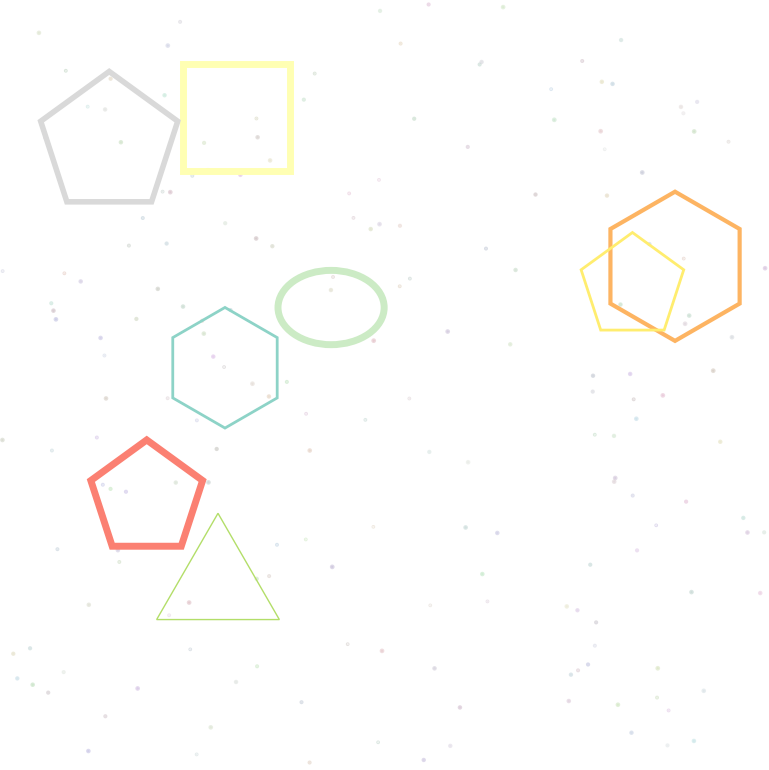[{"shape": "hexagon", "thickness": 1, "radius": 0.39, "center": [0.292, 0.522]}, {"shape": "square", "thickness": 2.5, "radius": 0.35, "center": [0.307, 0.847]}, {"shape": "pentagon", "thickness": 2.5, "radius": 0.38, "center": [0.191, 0.352]}, {"shape": "hexagon", "thickness": 1.5, "radius": 0.48, "center": [0.877, 0.654]}, {"shape": "triangle", "thickness": 0.5, "radius": 0.46, "center": [0.283, 0.241]}, {"shape": "pentagon", "thickness": 2, "radius": 0.47, "center": [0.142, 0.814]}, {"shape": "oval", "thickness": 2.5, "radius": 0.34, "center": [0.43, 0.601]}, {"shape": "pentagon", "thickness": 1, "radius": 0.35, "center": [0.821, 0.628]}]